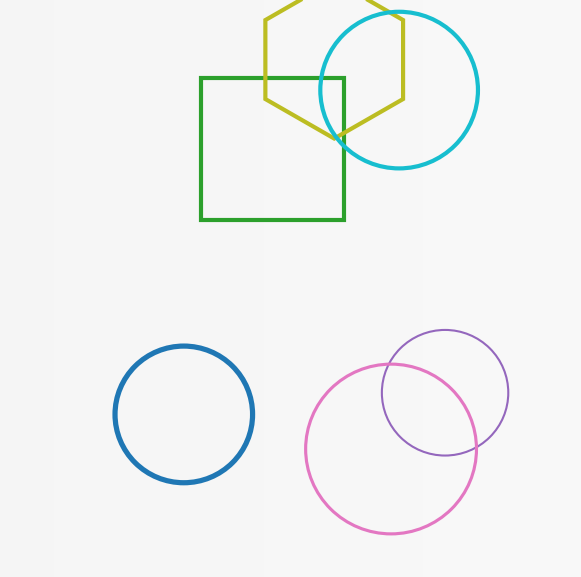[{"shape": "circle", "thickness": 2.5, "radius": 0.59, "center": [0.316, 0.282]}, {"shape": "square", "thickness": 2, "radius": 0.62, "center": [0.469, 0.741]}, {"shape": "circle", "thickness": 1, "radius": 0.54, "center": [0.766, 0.319]}, {"shape": "circle", "thickness": 1.5, "radius": 0.73, "center": [0.673, 0.222]}, {"shape": "hexagon", "thickness": 2, "radius": 0.68, "center": [0.575, 0.896]}, {"shape": "circle", "thickness": 2, "radius": 0.68, "center": [0.687, 0.843]}]